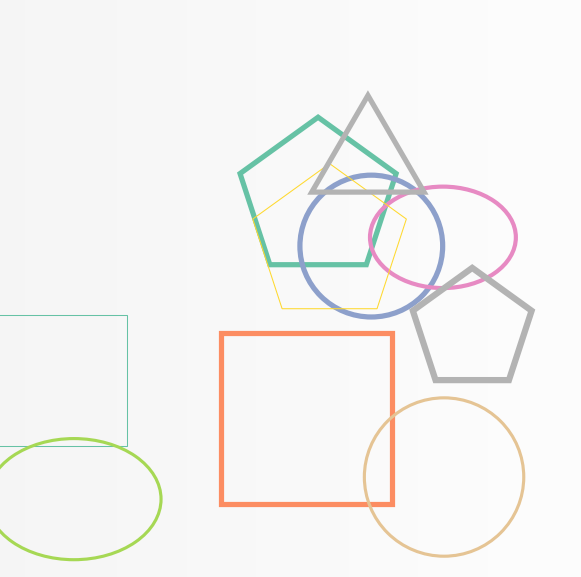[{"shape": "pentagon", "thickness": 2.5, "radius": 0.71, "center": [0.547, 0.655]}, {"shape": "square", "thickness": 0.5, "radius": 0.57, "center": [0.105, 0.34]}, {"shape": "square", "thickness": 2.5, "radius": 0.74, "center": [0.527, 0.274]}, {"shape": "circle", "thickness": 2.5, "radius": 0.61, "center": [0.639, 0.573]}, {"shape": "oval", "thickness": 2, "radius": 0.63, "center": [0.762, 0.588]}, {"shape": "oval", "thickness": 1.5, "radius": 0.75, "center": [0.127, 0.135]}, {"shape": "pentagon", "thickness": 0.5, "radius": 0.69, "center": [0.567, 0.577]}, {"shape": "circle", "thickness": 1.5, "radius": 0.69, "center": [0.764, 0.173]}, {"shape": "pentagon", "thickness": 3, "radius": 0.54, "center": [0.812, 0.428]}, {"shape": "triangle", "thickness": 2.5, "radius": 0.56, "center": [0.633, 0.722]}]